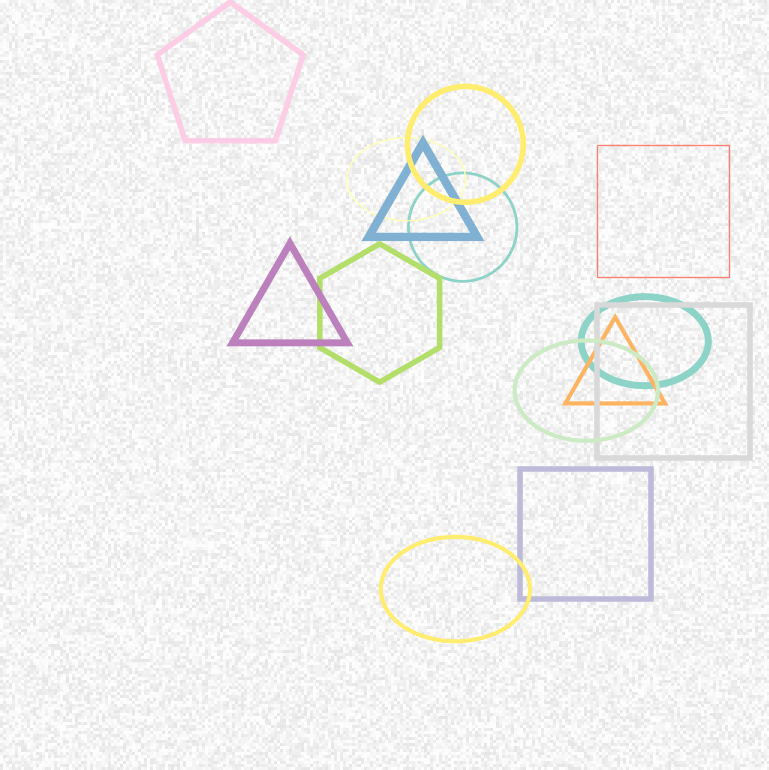[{"shape": "circle", "thickness": 1, "radius": 0.35, "center": [0.601, 0.705]}, {"shape": "oval", "thickness": 2.5, "radius": 0.41, "center": [0.837, 0.557]}, {"shape": "oval", "thickness": 0.5, "radius": 0.39, "center": [0.528, 0.767]}, {"shape": "square", "thickness": 2, "radius": 0.42, "center": [0.76, 0.307]}, {"shape": "square", "thickness": 0.5, "radius": 0.43, "center": [0.861, 0.726]}, {"shape": "triangle", "thickness": 3, "radius": 0.41, "center": [0.549, 0.733]}, {"shape": "triangle", "thickness": 1.5, "radius": 0.37, "center": [0.799, 0.513]}, {"shape": "hexagon", "thickness": 2, "radius": 0.45, "center": [0.493, 0.594]}, {"shape": "pentagon", "thickness": 2, "radius": 0.5, "center": [0.299, 0.898]}, {"shape": "square", "thickness": 2, "radius": 0.5, "center": [0.875, 0.505]}, {"shape": "triangle", "thickness": 2.5, "radius": 0.43, "center": [0.377, 0.598]}, {"shape": "oval", "thickness": 1.5, "radius": 0.47, "center": [0.761, 0.493]}, {"shape": "oval", "thickness": 1.5, "radius": 0.48, "center": [0.591, 0.235]}, {"shape": "circle", "thickness": 2, "radius": 0.38, "center": [0.604, 0.813]}]